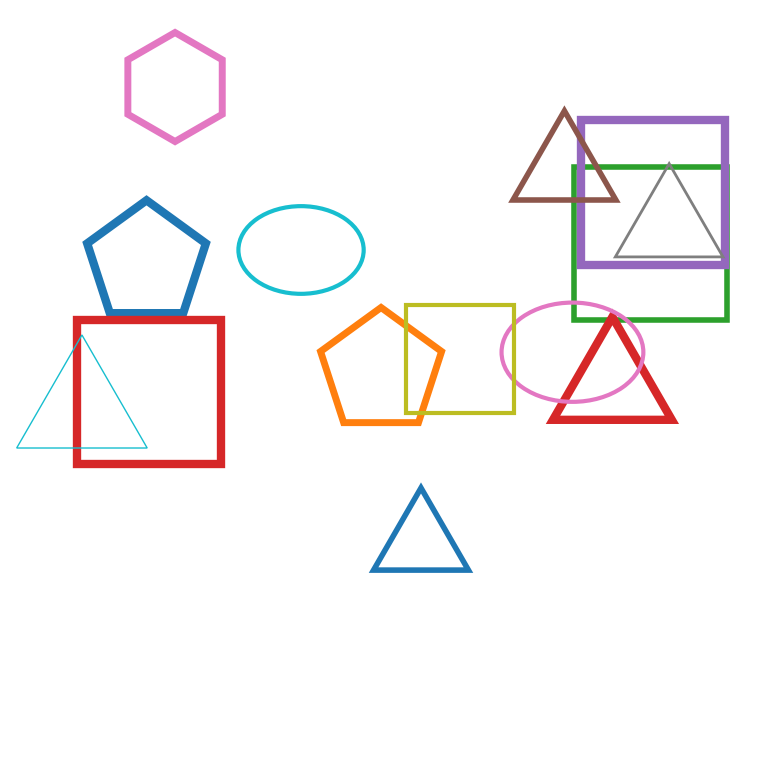[{"shape": "pentagon", "thickness": 3, "radius": 0.41, "center": [0.19, 0.659]}, {"shape": "triangle", "thickness": 2, "radius": 0.36, "center": [0.547, 0.295]}, {"shape": "pentagon", "thickness": 2.5, "radius": 0.41, "center": [0.495, 0.518]}, {"shape": "square", "thickness": 2, "radius": 0.5, "center": [0.845, 0.684]}, {"shape": "square", "thickness": 3, "radius": 0.47, "center": [0.194, 0.49]}, {"shape": "triangle", "thickness": 3, "radius": 0.45, "center": [0.795, 0.499]}, {"shape": "square", "thickness": 3, "radius": 0.47, "center": [0.848, 0.75]}, {"shape": "triangle", "thickness": 2, "radius": 0.39, "center": [0.733, 0.779]}, {"shape": "oval", "thickness": 1.5, "radius": 0.46, "center": [0.743, 0.543]}, {"shape": "hexagon", "thickness": 2.5, "radius": 0.35, "center": [0.227, 0.887]}, {"shape": "triangle", "thickness": 1, "radius": 0.4, "center": [0.869, 0.707]}, {"shape": "square", "thickness": 1.5, "radius": 0.35, "center": [0.598, 0.534]}, {"shape": "triangle", "thickness": 0.5, "radius": 0.49, "center": [0.106, 0.467]}, {"shape": "oval", "thickness": 1.5, "radius": 0.41, "center": [0.391, 0.675]}]